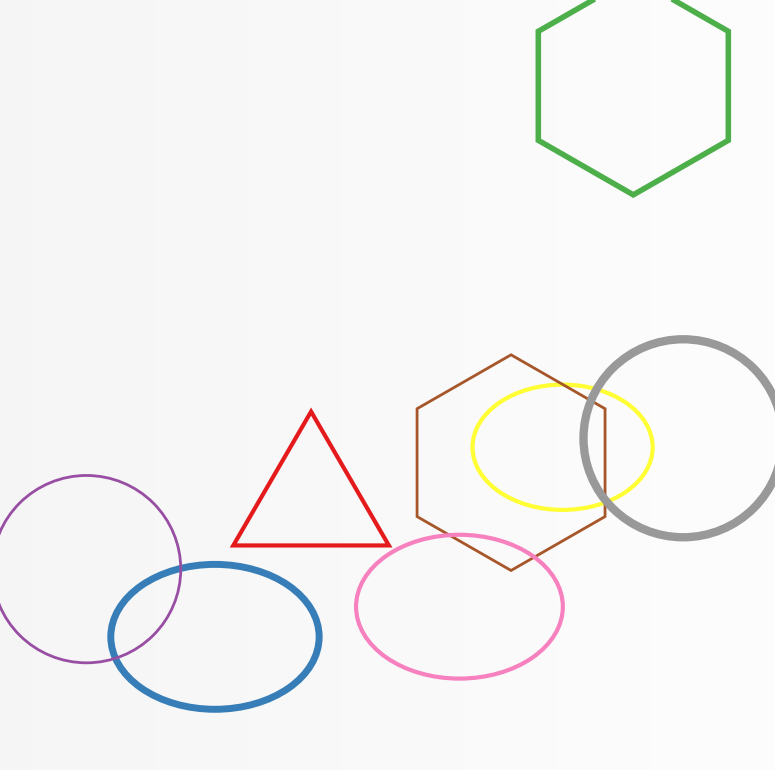[{"shape": "triangle", "thickness": 1.5, "radius": 0.58, "center": [0.401, 0.35]}, {"shape": "oval", "thickness": 2.5, "radius": 0.67, "center": [0.277, 0.173]}, {"shape": "hexagon", "thickness": 2, "radius": 0.71, "center": [0.817, 0.889]}, {"shape": "circle", "thickness": 1, "radius": 0.61, "center": [0.112, 0.261]}, {"shape": "oval", "thickness": 1.5, "radius": 0.58, "center": [0.726, 0.419]}, {"shape": "hexagon", "thickness": 1, "radius": 0.7, "center": [0.659, 0.399]}, {"shape": "oval", "thickness": 1.5, "radius": 0.67, "center": [0.593, 0.212]}, {"shape": "circle", "thickness": 3, "radius": 0.64, "center": [0.881, 0.431]}]